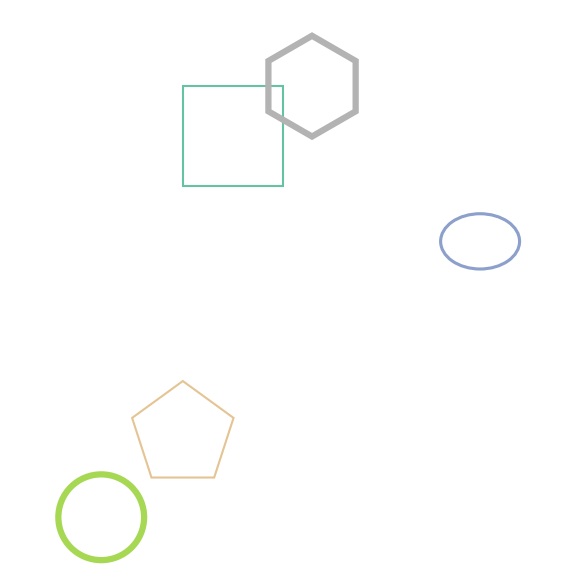[{"shape": "square", "thickness": 1, "radius": 0.43, "center": [0.403, 0.763]}, {"shape": "oval", "thickness": 1.5, "radius": 0.34, "center": [0.831, 0.581]}, {"shape": "circle", "thickness": 3, "radius": 0.37, "center": [0.175, 0.103]}, {"shape": "pentagon", "thickness": 1, "radius": 0.46, "center": [0.317, 0.247]}, {"shape": "hexagon", "thickness": 3, "radius": 0.44, "center": [0.54, 0.85]}]